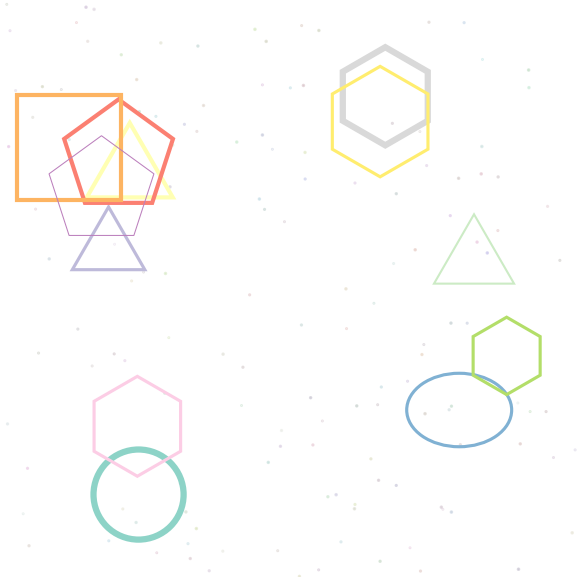[{"shape": "circle", "thickness": 3, "radius": 0.39, "center": [0.24, 0.143]}, {"shape": "triangle", "thickness": 2, "radius": 0.43, "center": [0.225, 0.7]}, {"shape": "triangle", "thickness": 1.5, "radius": 0.36, "center": [0.188, 0.568]}, {"shape": "pentagon", "thickness": 2, "radius": 0.5, "center": [0.205, 0.728]}, {"shape": "oval", "thickness": 1.5, "radius": 0.45, "center": [0.795, 0.289]}, {"shape": "square", "thickness": 2, "radius": 0.45, "center": [0.119, 0.744]}, {"shape": "hexagon", "thickness": 1.5, "radius": 0.33, "center": [0.877, 0.383]}, {"shape": "hexagon", "thickness": 1.5, "radius": 0.43, "center": [0.238, 0.261]}, {"shape": "hexagon", "thickness": 3, "radius": 0.42, "center": [0.667, 0.832]}, {"shape": "pentagon", "thickness": 0.5, "radius": 0.48, "center": [0.176, 0.669]}, {"shape": "triangle", "thickness": 1, "radius": 0.4, "center": [0.821, 0.548]}, {"shape": "hexagon", "thickness": 1.5, "radius": 0.48, "center": [0.658, 0.789]}]